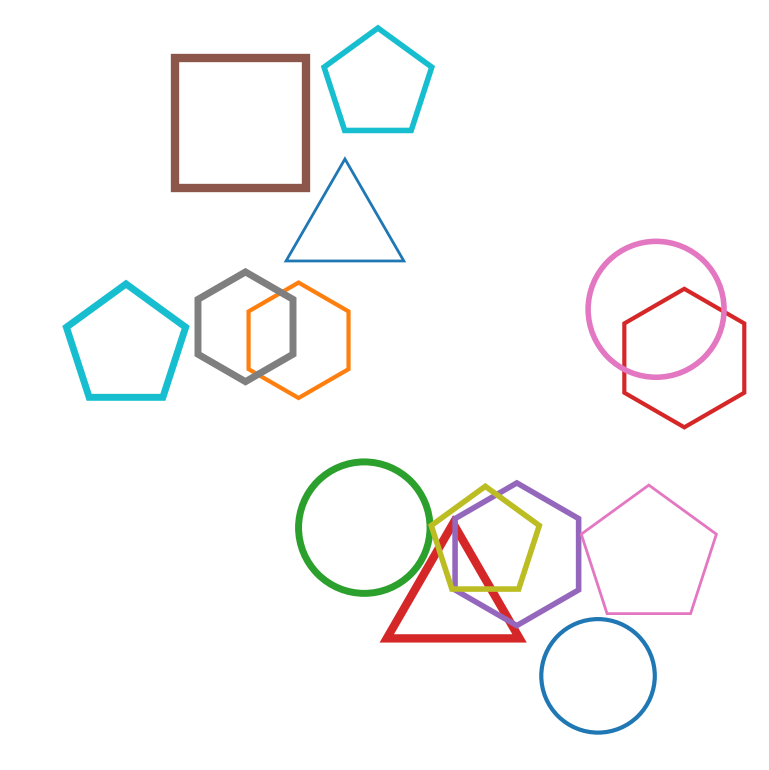[{"shape": "circle", "thickness": 1.5, "radius": 0.37, "center": [0.777, 0.122]}, {"shape": "triangle", "thickness": 1, "radius": 0.44, "center": [0.448, 0.705]}, {"shape": "hexagon", "thickness": 1.5, "radius": 0.37, "center": [0.388, 0.558]}, {"shape": "circle", "thickness": 2.5, "radius": 0.43, "center": [0.473, 0.315]}, {"shape": "hexagon", "thickness": 1.5, "radius": 0.45, "center": [0.889, 0.535]}, {"shape": "triangle", "thickness": 3, "radius": 0.5, "center": [0.589, 0.221]}, {"shape": "hexagon", "thickness": 2, "radius": 0.46, "center": [0.671, 0.28]}, {"shape": "square", "thickness": 3, "radius": 0.42, "center": [0.312, 0.84]}, {"shape": "circle", "thickness": 2, "radius": 0.44, "center": [0.852, 0.598]}, {"shape": "pentagon", "thickness": 1, "radius": 0.46, "center": [0.843, 0.278]}, {"shape": "hexagon", "thickness": 2.5, "radius": 0.36, "center": [0.319, 0.576]}, {"shape": "pentagon", "thickness": 2, "radius": 0.37, "center": [0.63, 0.295]}, {"shape": "pentagon", "thickness": 2.5, "radius": 0.41, "center": [0.164, 0.55]}, {"shape": "pentagon", "thickness": 2, "radius": 0.37, "center": [0.491, 0.89]}]